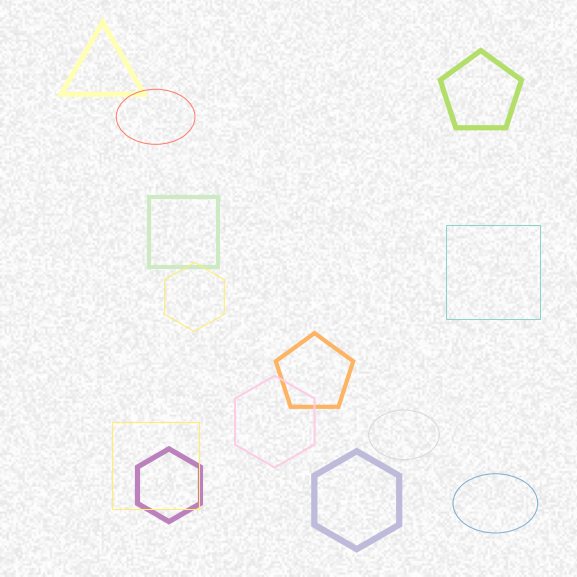[{"shape": "square", "thickness": 0.5, "radius": 0.41, "center": [0.854, 0.529]}, {"shape": "triangle", "thickness": 2.5, "radius": 0.42, "center": [0.178, 0.877]}, {"shape": "hexagon", "thickness": 3, "radius": 0.42, "center": [0.618, 0.133]}, {"shape": "oval", "thickness": 0.5, "radius": 0.34, "center": [0.27, 0.797]}, {"shape": "oval", "thickness": 0.5, "radius": 0.37, "center": [0.858, 0.128]}, {"shape": "pentagon", "thickness": 2, "radius": 0.35, "center": [0.545, 0.352]}, {"shape": "pentagon", "thickness": 2.5, "radius": 0.37, "center": [0.833, 0.838]}, {"shape": "hexagon", "thickness": 1, "radius": 0.4, "center": [0.476, 0.269]}, {"shape": "oval", "thickness": 0.5, "radius": 0.31, "center": [0.7, 0.246]}, {"shape": "hexagon", "thickness": 2.5, "radius": 0.31, "center": [0.293, 0.159]}, {"shape": "square", "thickness": 2, "radius": 0.3, "center": [0.318, 0.597]}, {"shape": "hexagon", "thickness": 0.5, "radius": 0.3, "center": [0.337, 0.485]}, {"shape": "square", "thickness": 0.5, "radius": 0.38, "center": [0.27, 0.193]}]